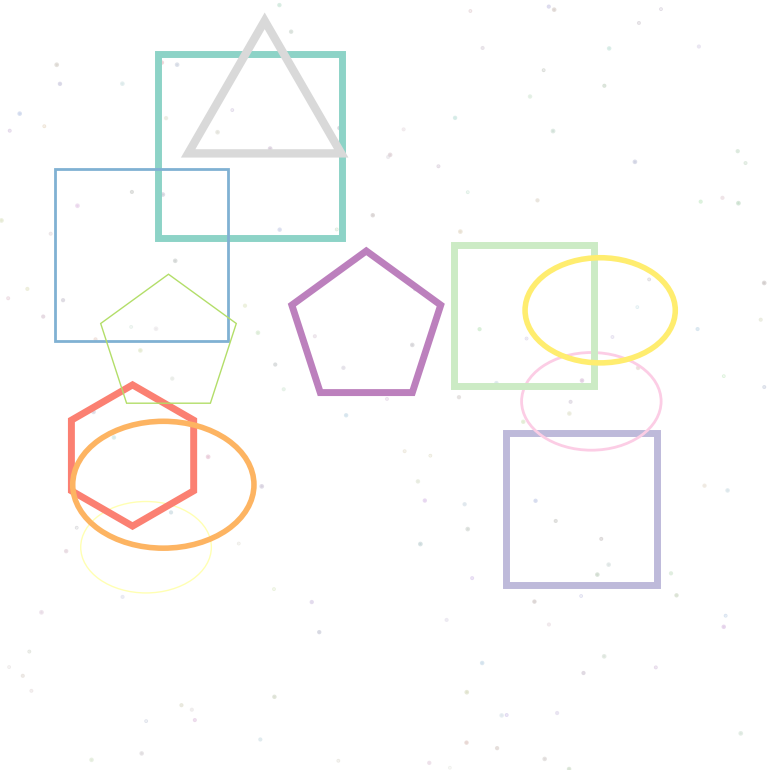[{"shape": "square", "thickness": 2.5, "radius": 0.6, "center": [0.325, 0.81]}, {"shape": "oval", "thickness": 0.5, "radius": 0.42, "center": [0.19, 0.289]}, {"shape": "square", "thickness": 2.5, "radius": 0.49, "center": [0.755, 0.339]}, {"shape": "hexagon", "thickness": 2.5, "radius": 0.46, "center": [0.172, 0.408]}, {"shape": "square", "thickness": 1, "radius": 0.56, "center": [0.184, 0.669]}, {"shape": "oval", "thickness": 2, "radius": 0.59, "center": [0.212, 0.37]}, {"shape": "pentagon", "thickness": 0.5, "radius": 0.46, "center": [0.219, 0.551]}, {"shape": "oval", "thickness": 1, "radius": 0.45, "center": [0.768, 0.479]}, {"shape": "triangle", "thickness": 3, "radius": 0.57, "center": [0.344, 0.858]}, {"shape": "pentagon", "thickness": 2.5, "radius": 0.51, "center": [0.476, 0.572]}, {"shape": "square", "thickness": 2.5, "radius": 0.46, "center": [0.681, 0.59]}, {"shape": "oval", "thickness": 2, "radius": 0.49, "center": [0.779, 0.597]}]